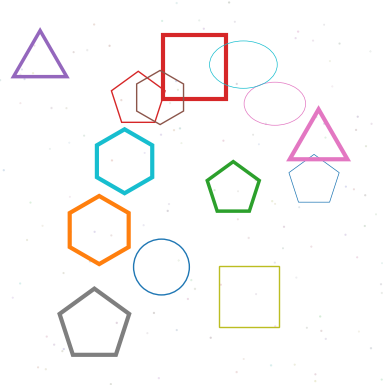[{"shape": "circle", "thickness": 1, "radius": 0.36, "center": [0.419, 0.306]}, {"shape": "pentagon", "thickness": 0.5, "radius": 0.34, "center": [0.816, 0.53]}, {"shape": "hexagon", "thickness": 3, "radius": 0.44, "center": [0.258, 0.403]}, {"shape": "pentagon", "thickness": 2.5, "radius": 0.36, "center": [0.606, 0.509]}, {"shape": "pentagon", "thickness": 1, "radius": 0.37, "center": [0.359, 0.742]}, {"shape": "square", "thickness": 3, "radius": 0.41, "center": [0.505, 0.826]}, {"shape": "triangle", "thickness": 2.5, "radius": 0.4, "center": [0.104, 0.841]}, {"shape": "hexagon", "thickness": 1, "radius": 0.35, "center": [0.416, 0.747]}, {"shape": "oval", "thickness": 0.5, "radius": 0.4, "center": [0.714, 0.731]}, {"shape": "triangle", "thickness": 3, "radius": 0.43, "center": [0.827, 0.63]}, {"shape": "pentagon", "thickness": 3, "radius": 0.48, "center": [0.245, 0.155]}, {"shape": "square", "thickness": 1, "radius": 0.4, "center": [0.647, 0.229]}, {"shape": "oval", "thickness": 0.5, "radius": 0.44, "center": [0.632, 0.832]}, {"shape": "hexagon", "thickness": 3, "radius": 0.42, "center": [0.324, 0.581]}]